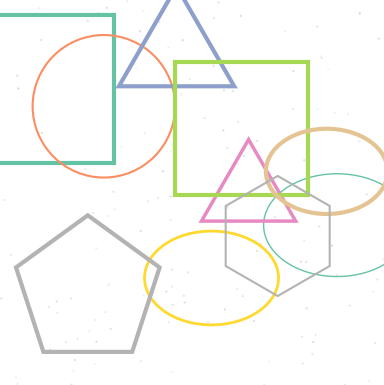[{"shape": "square", "thickness": 3, "radius": 0.96, "center": [0.103, 0.769]}, {"shape": "oval", "thickness": 1, "radius": 0.95, "center": [0.875, 0.415]}, {"shape": "circle", "thickness": 1.5, "radius": 0.93, "center": [0.27, 0.724]}, {"shape": "triangle", "thickness": 3, "radius": 0.86, "center": [0.459, 0.862]}, {"shape": "triangle", "thickness": 2.5, "radius": 0.71, "center": [0.646, 0.496]}, {"shape": "square", "thickness": 3, "radius": 0.86, "center": [0.628, 0.667]}, {"shape": "oval", "thickness": 2, "radius": 0.87, "center": [0.549, 0.278]}, {"shape": "oval", "thickness": 3, "radius": 0.79, "center": [0.849, 0.555]}, {"shape": "pentagon", "thickness": 3, "radius": 0.98, "center": [0.228, 0.245]}, {"shape": "hexagon", "thickness": 1.5, "radius": 0.78, "center": [0.721, 0.387]}]